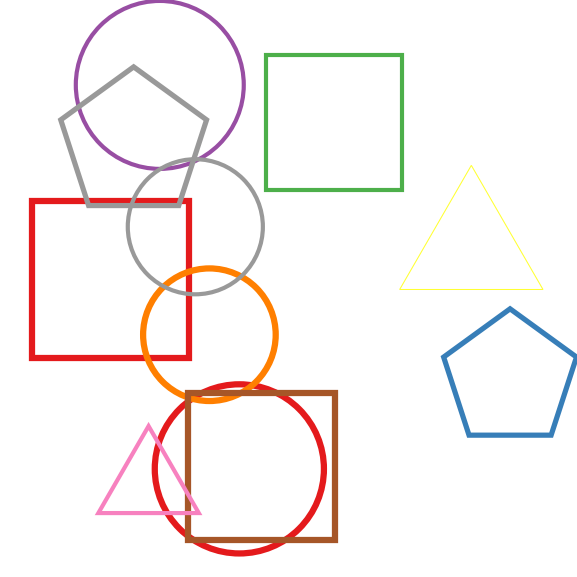[{"shape": "circle", "thickness": 3, "radius": 0.73, "center": [0.414, 0.187]}, {"shape": "square", "thickness": 3, "radius": 0.68, "center": [0.191, 0.516]}, {"shape": "pentagon", "thickness": 2.5, "radius": 0.6, "center": [0.883, 0.343]}, {"shape": "square", "thickness": 2, "radius": 0.59, "center": [0.578, 0.787]}, {"shape": "circle", "thickness": 2, "radius": 0.73, "center": [0.277, 0.852]}, {"shape": "circle", "thickness": 3, "radius": 0.57, "center": [0.363, 0.42]}, {"shape": "triangle", "thickness": 0.5, "radius": 0.72, "center": [0.816, 0.57]}, {"shape": "square", "thickness": 3, "radius": 0.63, "center": [0.453, 0.191]}, {"shape": "triangle", "thickness": 2, "radius": 0.5, "center": [0.257, 0.161]}, {"shape": "pentagon", "thickness": 2.5, "radius": 0.66, "center": [0.231, 0.751]}, {"shape": "circle", "thickness": 2, "radius": 0.58, "center": [0.338, 0.606]}]